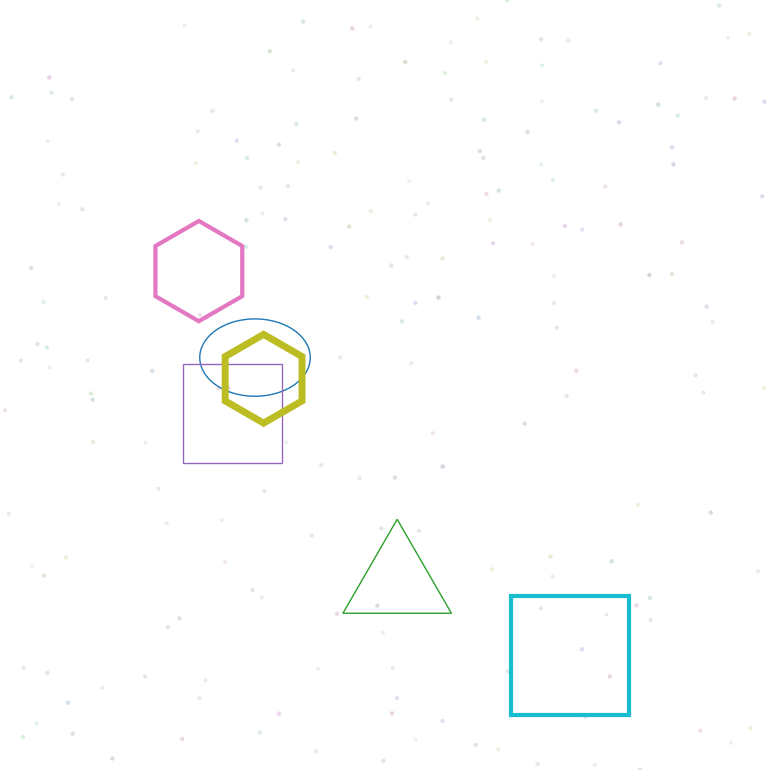[{"shape": "oval", "thickness": 0.5, "radius": 0.36, "center": [0.331, 0.536]}, {"shape": "triangle", "thickness": 0.5, "radius": 0.41, "center": [0.516, 0.244]}, {"shape": "square", "thickness": 0.5, "radius": 0.32, "center": [0.302, 0.463]}, {"shape": "hexagon", "thickness": 1.5, "radius": 0.33, "center": [0.258, 0.648]}, {"shape": "hexagon", "thickness": 2.5, "radius": 0.29, "center": [0.342, 0.508]}, {"shape": "square", "thickness": 1.5, "radius": 0.38, "center": [0.741, 0.149]}]